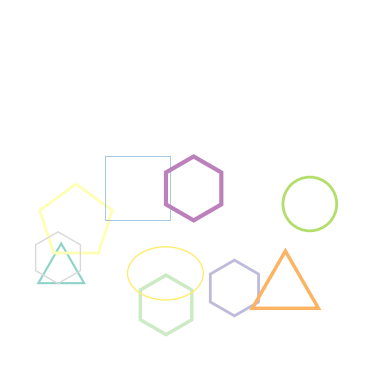[{"shape": "triangle", "thickness": 1.5, "radius": 0.34, "center": [0.159, 0.299]}, {"shape": "pentagon", "thickness": 2, "radius": 0.5, "center": [0.197, 0.423]}, {"shape": "hexagon", "thickness": 2, "radius": 0.36, "center": [0.609, 0.252]}, {"shape": "square", "thickness": 0.5, "radius": 0.42, "center": [0.357, 0.512]}, {"shape": "triangle", "thickness": 2.5, "radius": 0.5, "center": [0.741, 0.249]}, {"shape": "circle", "thickness": 2, "radius": 0.35, "center": [0.805, 0.47]}, {"shape": "hexagon", "thickness": 1, "radius": 0.34, "center": [0.151, 0.331]}, {"shape": "hexagon", "thickness": 3, "radius": 0.42, "center": [0.503, 0.511]}, {"shape": "hexagon", "thickness": 2.5, "radius": 0.39, "center": [0.431, 0.208]}, {"shape": "oval", "thickness": 1, "radius": 0.49, "center": [0.43, 0.29]}]